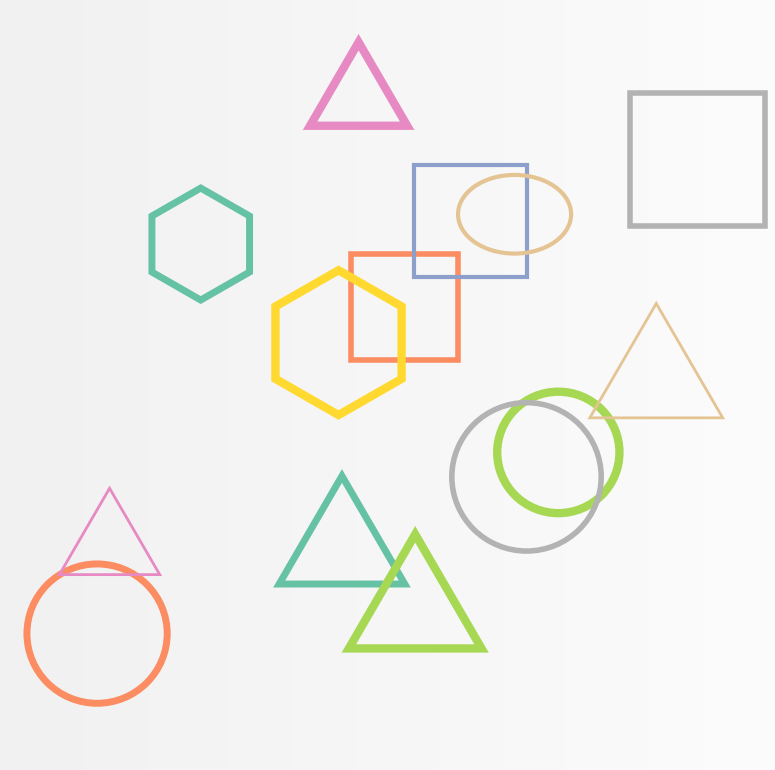[{"shape": "triangle", "thickness": 2.5, "radius": 0.47, "center": [0.441, 0.288]}, {"shape": "hexagon", "thickness": 2.5, "radius": 0.36, "center": [0.259, 0.683]}, {"shape": "circle", "thickness": 2.5, "radius": 0.45, "center": [0.125, 0.177]}, {"shape": "square", "thickness": 2, "radius": 0.34, "center": [0.522, 0.602]}, {"shape": "square", "thickness": 1.5, "radius": 0.36, "center": [0.607, 0.713]}, {"shape": "triangle", "thickness": 3, "radius": 0.36, "center": [0.463, 0.873]}, {"shape": "triangle", "thickness": 1, "radius": 0.37, "center": [0.141, 0.291]}, {"shape": "triangle", "thickness": 3, "radius": 0.49, "center": [0.536, 0.207]}, {"shape": "circle", "thickness": 3, "radius": 0.39, "center": [0.72, 0.412]}, {"shape": "hexagon", "thickness": 3, "radius": 0.47, "center": [0.437, 0.555]}, {"shape": "triangle", "thickness": 1, "radius": 0.49, "center": [0.847, 0.507]}, {"shape": "oval", "thickness": 1.5, "radius": 0.36, "center": [0.664, 0.722]}, {"shape": "square", "thickness": 2, "radius": 0.43, "center": [0.9, 0.793]}, {"shape": "circle", "thickness": 2, "radius": 0.48, "center": [0.679, 0.381]}]